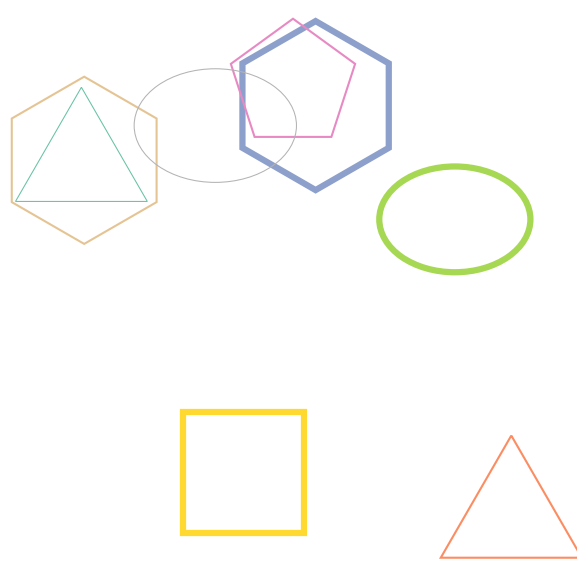[{"shape": "triangle", "thickness": 0.5, "radius": 0.66, "center": [0.141, 0.716]}, {"shape": "triangle", "thickness": 1, "radius": 0.71, "center": [0.885, 0.104]}, {"shape": "hexagon", "thickness": 3, "radius": 0.73, "center": [0.547, 0.816]}, {"shape": "pentagon", "thickness": 1, "radius": 0.57, "center": [0.507, 0.854]}, {"shape": "oval", "thickness": 3, "radius": 0.65, "center": [0.788, 0.619]}, {"shape": "square", "thickness": 3, "radius": 0.52, "center": [0.421, 0.181]}, {"shape": "hexagon", "thickness": 1, "radius": 0.72, "center": [0.146, 0.722]}, {"shape": "oval", "thickness": 0.5, "radius": 0.7, "center": [0.373, 0.782]}]